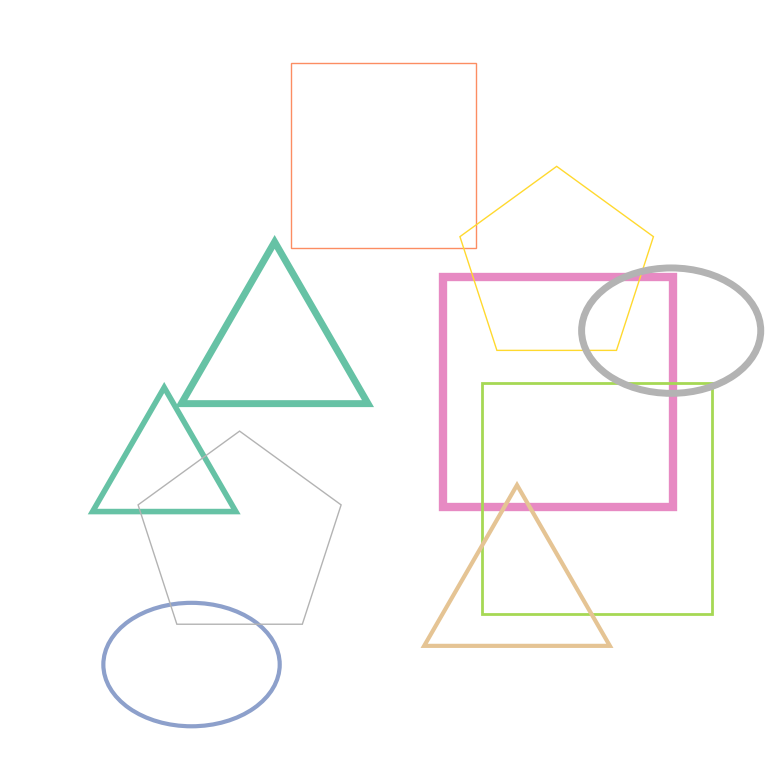[{"shape": "triangle", "thickness": 2, "radius": 0.54, "center": [0.213, 0.389]}, {"shape": "triangle", "thickness": 2.5, "radius": 0.7, "center": [0.357, 0.546]}, {"shape": "square", "thickness": 0.5, "radius": 0.6, "center": [0.498, 0.798]}, {"shape": "oval", "thickness": 1.5, "radius": 0.57, "center": [0.249, 0.137]}, {"shape": "square", "thickness": 3, "radius": 0.75, "center": [0.725, 0.49]}, {"shape": "square", "thickness": 1, "radius": 0.75, "center": [0.775, 0.353]}, {"shape": "pentagon", "thickness": 0.5, "radius": 0.66, "center": [0.723, 0.652]}, {"shape": "triangle", "thickness": 1.5, "radius": 0.7, "center": [0.671, 0.231]}, {"shape": "oval", "thickness": 2.5, "radius": 0.58, "center": [0.872, 0.571]}, {"shape": "pentagon", "thickness": 0.5, "radius": 0.69, "center": [0.311, 0.301]}]